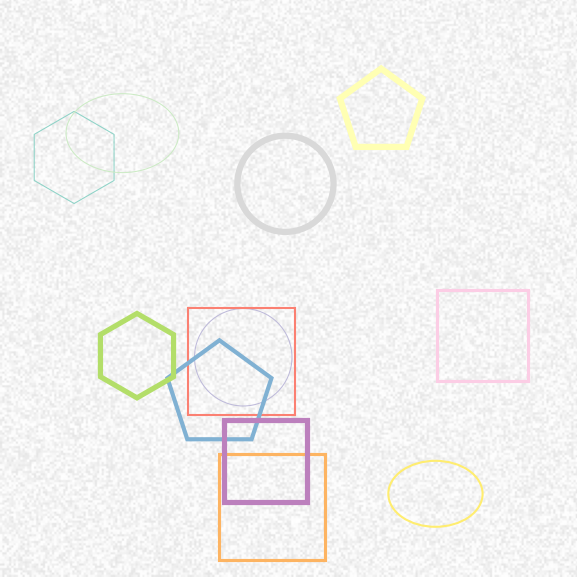[{"shape": "hexagon", "thickness": 0.5, "radius": 0.4, "center": [0.128, 0.727]}, {"shape": "pentagon", "thickness": 3, "radius": 0.37, "center": [0.66, 0.805]}, {"shape": "circle", "thickness": 0.5, "radius": 0.42, "center": [0.421, 0.38]}, {"shape": "square", "thickness": 1, "radius": 0.46, "center": [0.418, 0.374]}, {"shape": "pentagon", "thickness": 2, "radius": 0.47, "center": [0.38, 0.315]}, {"shape": "square", "thickness": 1.5, "radius": 0.46, "center": [0.471, 0.121]}, {"shape": "hexagon", "thickness": 2.5, "radius": 0.37, "center": [0.237, 0.383]}, {"shape": "square", "thickness": 1.5, "radius": 0.4, "center": [0.836, 0.418]}, {"shape": "circle", "thickness": 3, "radius": 0.42, "center": [0.494, 0.681]}, {"shape": "square", "thickness": 2.5, "radius": 0.36, "center": [0.459, 0.201]}, {"shape": "oval", "thickness": 0.5, "radius": 0.49, "center": [0.212, 0.769]}, {"shape": "oval", "thickness": 1, "radius": 0.41, "center": [0.754, 0.144]}]